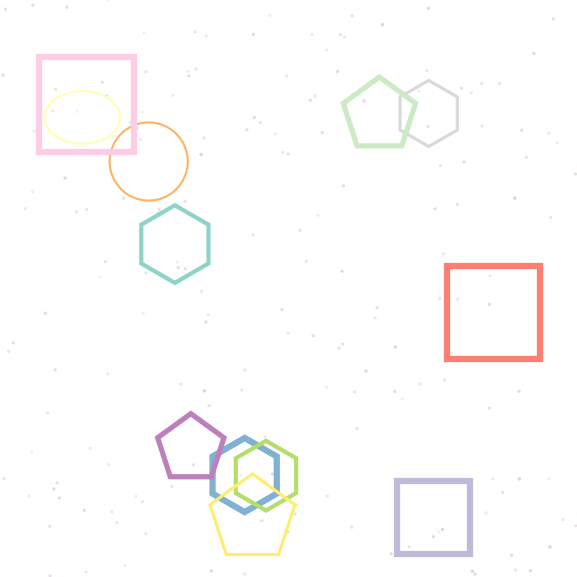[{"shape": "hexagon", "thickness": 2, "radius": 0.34, "center": [0.303, 0.577]}, {"shape": "oval", "thickness": 1, "radius": 0.33, "center": [0.142, 0.796]}, {"shape": "square", "thickness": 3, "radius": 0.32, "center": [0.75, 0.103]}, {"shape": "square", "thickness": 3, "radius": 0.4, "center": [0.854, 0.458]}, {"shape": "hexagon", "thickness": 3, "radius": 0.32, "center": [0.424, 0.177]}, {"shape": "circle", "thickness": 1, "radius": 0.34, "center": [0.257, 0.719]}, {"shape": "hexagon", "thickness": 2, "radius": 0.3, "center": [0.461, 0.176]}, {"shape": "square", "thickness": 3, "radius": 0.41, "center": [0.15, 0.818]}, {"shape": "hexagon", "thickness": 1.5, "radius": 0.29, "center": [0.742, 0.803]}, {"shape": "pentagon", "thickness": 2.5, "radius": 0.3, "center": [0.33, 0.222]}, {"shape": "pentagon", "thickness": 2.5, "radius": 0.33, "center": [0.657, 0.8]}, {"shape": "pentagon", "thickness": 1.5, "radius": 0.39, "center": [0.437, 0.101]}]